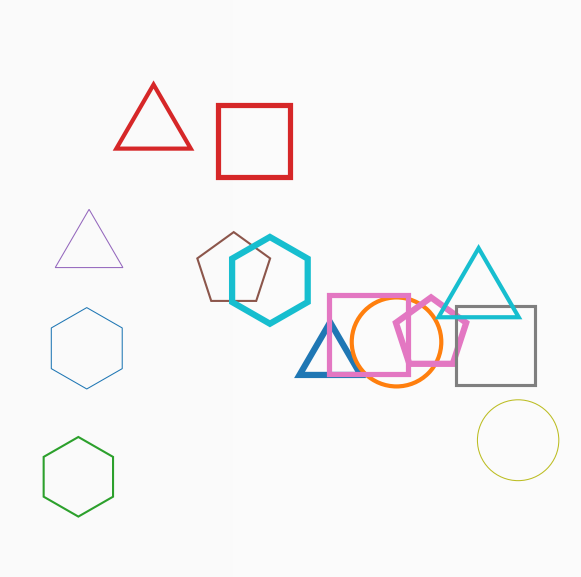[{"shape": "hexagon", "thickness": 0.5, "radius": 0.35, "center": [0.149, 0.396]}, {"shape": "triangle", "thickness": 3, "radius": 0.3, "center": [0.568, 0.38]}, {"shape": "circle", "thickness": 2, "radius": 0.39, "center": [0.682, 0.407]}, {"shape": "hexagon", "thickness": 1, "radius": 0.34, "center": [0.135, 0.174]}, {"shape": "triangle", "thickness": 2, "radius": 0.37, "center": [0.264, 0.779]}, {"shape": "square", "thickness": 2.5, "radius": 0.31, "center": [0.437, 0.755]}, {"shape": "triangle", "thickness": 0.5, "radius": 0.34, "center": [0.153, 0.569]}, {"shape": "pentagon", "thickness": 1, "radius": 0.33, "center": [0.402, 0.531]}, {"shape": "pentagon", "thickness": 3, "radius": 0.32, "center": [0.742, 0.421]}, {"shape": "square", "thickness": 2.5, "radius": 0.34, "center": [0.634, 0.42]}, {"shape": "square", "thickness": 1.5, "radius": 0.34, "center": [0.852, 0.4]}, {"shape": "circle", "thickness": 0.5, "radius": 0.35, "center": [0.891, 0.237]}, {"shape": "hexagon", "thickness": 3, "radius": 0.38, "center": [0.464, 0.514]}, {"shape": "triangle", "thickness": 2, "radius": 0.4, "center": [0.823, 0.49]}]